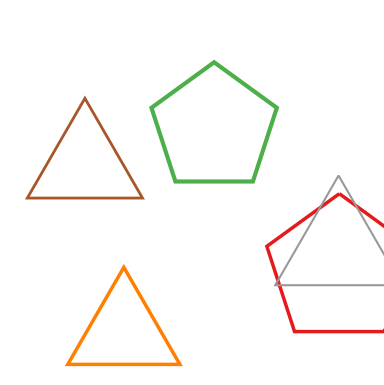[{"shape": "pentagon", "thickness": 2.5, "radius": 0.99, "center": [0.881, 0.299]}, {"shape": "pentagon", "thickness": 3, "radius": 0.86, "center": [0.556, 0.667]}, {"shape": "triangle", "thickness": 2.5, "radius": 0.84, "center": [0.322, 0.138]}, {"shape": "triangle", "thickness": 2, "radius": 0.86, "center": [0.221, 0.572]}, {"shape": "triangle", "thickness": 1.5, "radius": 0.95, "center": [0.879, 0.354]}]